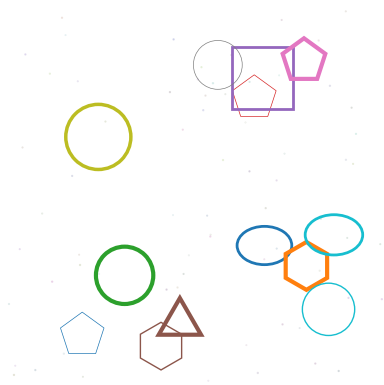[{"shape": "oval", "thickness": 2, "radius": 0.36, "center": [0.687, 0.362]}, {"shape": "pentagon", "thickness": 0.5, "radius": 0.3, "center": [0.214, 0.13]}, {"shape": "hexagon", "thickness": 3, "radius": 0.31, "center": [0.796, 0.309]}, {"shape": "circle", "thickness": 3, "radius": 0.37, "center": [0.324, 0.285]}, {"shape": "pentagon", "thickness": 0.5, "radius": 0.3, "center": [0.66, 0.746]}, {"shape": "square", "thickness": 2, "radius": 0.4, "center": [0.681, 0.798]}, {"shape": "hexagon", "thickness": 1, "radius": 0.31, "center": [0.418, 0.101]}, {"shape": "triangle", "thickness": 3, "radius": 0.32, "center": [0.467, 0.162]}, {"shape": "pentagon", "thickness": 3, "radius": 0.29, "center": [0.79, 0.842]}, {"shape": "circle", "thickness": 0.5, "radius": 0.32, "center": [0.566, 0.831]}, {"shape": "circle", "thickness": 2.5, "radius": 0.42, "center": [0.255, 0.644]}, {"shape": "oval", "thickness": 2, "radius": 0.37, "center": [0.867, 0.39]}, {"shape": "circle", "thickness": 1, "radius": 0.34, "center": [0.853, 0.197]}]